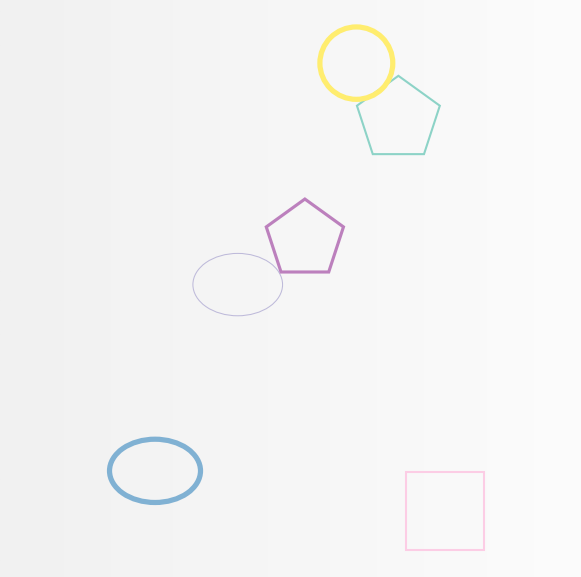[{"shape": "pentagon", "thickness": 1, "radius": 0.37, "center": [0.685, 0.793]}, {"shape": "oval", "thickness": 0.5, "radius": 0.39, "center": [0.409, 0.506]}, {"shape": "oval", "thickness": 2.5, "radius": 0.39, "center": [0.267, 0.184]}, {"shape": "square", "thickness": 1, "radius": 0.34, "center": [0.765, 0.114]}, {"shape": "pentagon", "thickness": 1.5, "radius": 0.35, "center": [0.525, 0.585]}, {"shape": "circle", "thickness": 2.5, "radius": 0.31, "center": [0.613, 0.89]}]